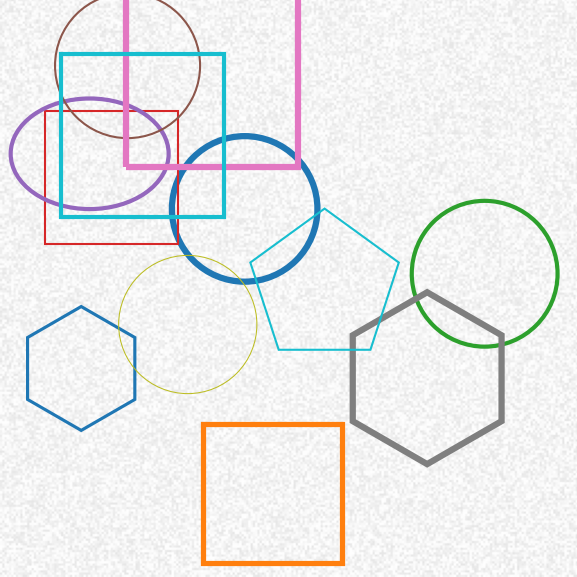[{"shape": "hexagon", "thickness": 1.5, "radius": 0.54, "center": [0.141, 0.361]}, {"shape": "circle", "thickness": 3, "radius": 0.63, "center": [0.424, 0.637]}, {"shape": "square", "thickness": 2.5, "radius": 0.6, "center": [0.472, 0.145]}, {"shape": "circle", "thickness": 2, "radius": 0.63, "center": [0.839, 0.525]}, {"shape": "square", "thickness": 1, "radius": 0.58, "center": [0.193, 0.691]}, {"shape": "oval", "thickness": 2, "radius": 0.68, "center": [0.155, 0.733]}, {"shape": "circle", "thickness": 1, "radius": 0.63, "center": [0.221, 0.886]}, {"shape": "square", "thickness": 3, "radius": 0.74, "center": [0.367, 0.859]}, {"shape": "hexagon", "thickness": 3, "radius": 0.74, "center": [0.74, 0.344]}, {"shape": "circle", "thickness": 0.5, "radius": 0.6, "center": [0.325, 0.437]}, {"shape": "square", "thickness": 2, "radius": 0.7, "center": [0.246, 0.765]}, {"shape": "pentagon", "thickness": 1, "radius": 0.68, "center": [0.562, 0.503]}]